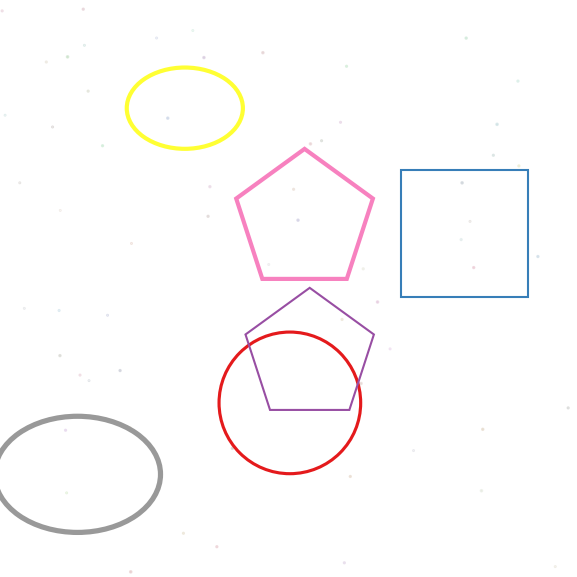[{"shape": "circle", "thickness": 1.5, "radius": 0.61, "center": [0.502, 0.302]}, {"shape": "square", "thickness": 1, "radius": 0.55, "center": [0.804, 0.595]}, {"shape": "pentagon", "thickness": 1, "radius": 0.58, "center": [0.536, 0.384]}, {"shape": "oval", "thickness": 2, "radius": 0.5, "center": [0.32, 0.812]}, {"shape": "pentagon", "thickness": 2, "radius": 0.62, "center": [0.527, 0.617]}, {"shape": "oval", "thickness": 2.5, "radius": 0.72, "center": [0.134, 0.178]}]